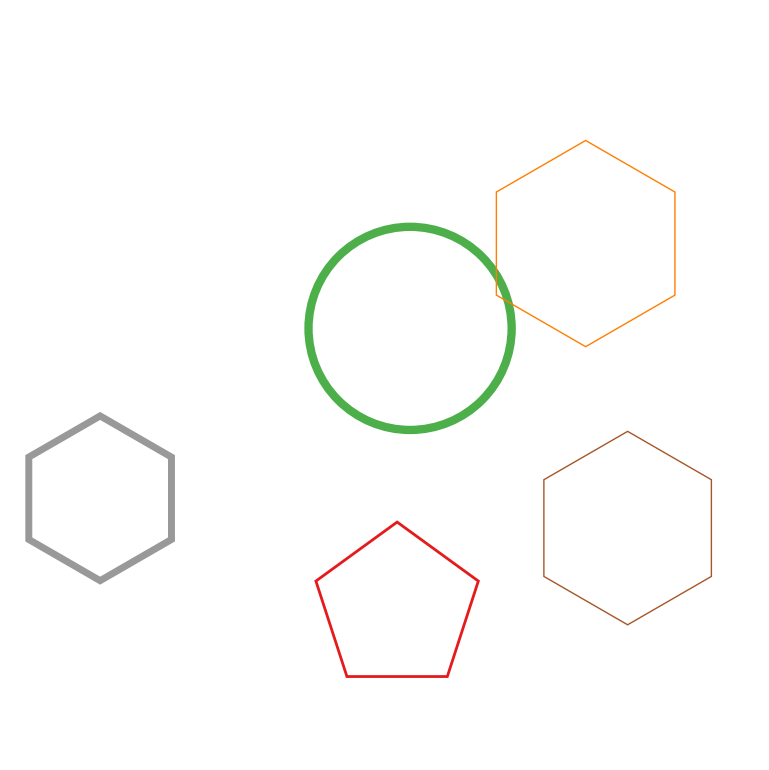[{"shape": "pentagon", "thickness": 1, "radius": 0.55, "center": [0.516, 0.211]}, {"shape": "circle", "thickness": 3, "radius": 0.66, "center": [0.533, 0.574]}, {"shape": "hexagon", "thickness": 0.5, "radius": 0.67, "center": [0.761, 0.684]}, {"shape": "hexagon", "thickness": 0.5, "radius": 0.63, "center": [0.815, 0.314]}, {"shape": "hexagon", "thickness": 2.5, "radius": 0.53, "center": [0.13, 0.353]}]